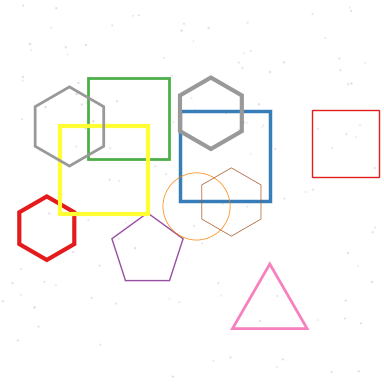[{"shape": "hexagon", "thickness": 3, "radius": 0.41, "center": [0.122, 0.407]}, {"shape": "square", "thickness": 1, "radius": 0.44, "center": [0.897, 0.627]}, {"shape": "square", "thickness": 2.5, "radius": 0.59, "center": [0.585, 0.594]}, {"shape": "square", "thickness": 2, "radius": 0.53, "center": [0.335, 0.693]}, {"shape": "pentagon", "thickness": 1, "radius": 0.49, "center": [0.383, 0.35]}, {"shape": "circle", "thickness": 0.5, "radius": 0.44, "center": [0.511, 0.464]}, {"shape": "square", "thickness": 3, "radius": 0.57, "center": [0.27, 0.558]}, {"shape": "hexagon", "thickness": 0.5, "radius": 0.44, "center": [0.601, 0.475]}, {"shape": "triangle", "thickness": 2, "radius": 0.56, "center": [0.701, 0.202]}, {"shape": "hexagon", "thickness": 2, "radius": 0.51, "center": [0.18, 0.672]}, {"shape": "hexagon", "thickness": 3, "radius": 0.46, "center": [0.548, 0.706]}]